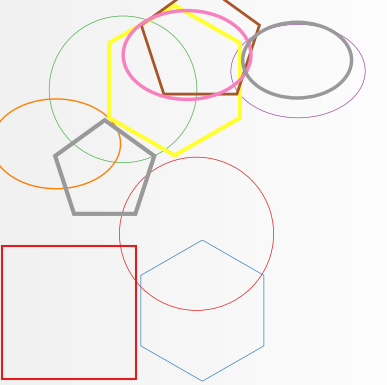[{"shape": "circle", "thickness": 0.5, "radius": 0.99, "center": [0.507, 0.393]}, {"shape": "square", "thickness": 1.5, "radius": 0.87, "center": [0.178, 0.189]}, {"shape": "hexagon", "thickness": 0.5, "radius": 0.92, "center": [0.522, 0.193]}, {"shape": "circle", "thickness": 0.5, "radius": 0.95, "center": [0.318, 0.768]}, {"shape": "oval", "thickness": 0.5, "radius": 0.87, "center": [0.769, 0.815]}, {"shape": "oval", "thickness": 1, "radius": 0.83, "center": [0.145, 0.626]}, {"shape": "hexagon", "thickness": 3, "radius": 0.97, "center": [0.451, 0.791]}, {"shape": "pentagon", "thickness": 2, "radius": 0.8, "center": [0.517, 0.885]}, {"shape": "oval", "thickness": 2.5, "radius": 0.82, "center": [0.483, 0.857]}, {"shape": "oval", "thickness": 2.5, "radius": 0.7, "center": [0.767, 0.844]}, {"shape": "pentagon", "thickness": 3, "radius": 0.67, "center": [0.27, 0.553]}]